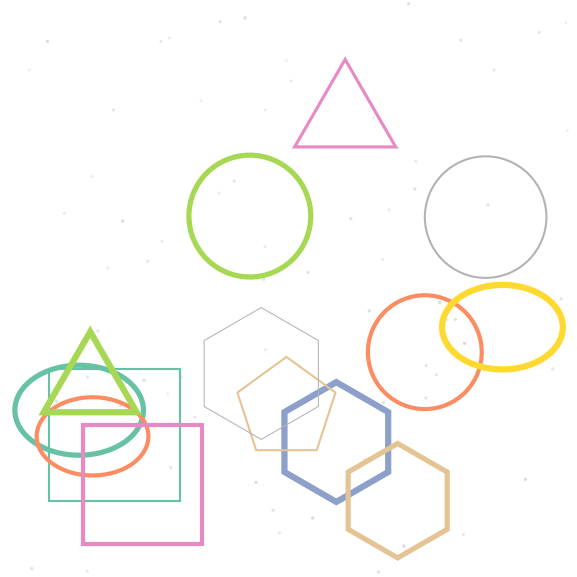[{"shape": "oval", "thickness": 2.5, "radius": 0.56, "center": [0.137, 0.289]}, {"shape": "square", "thickness": 1, "radius": 0.57, "center": [0.198, 0.246]}, {"shape": "oval", "thickness": 2, "radius": 0.48, "center": [0.16, 0.244]}, {"shape": "circle", "thickness": 2, "radius": 0.49, "center": [0.736, 0.389]}, {"shape": "hexagon", "thickness": 3, "radius": 0.52, "center": [0.582, 0.234]}, {"shape": "triangle", "thickness": 1.5, "radius": 0.51, "center": [0.598, 0.795]}, {"shape": "square", "thickness": 2, "radius": 0.52, "center": [0.247, 0.16]}, {"shape": "circle", "thickness": 2.5, "radius": 0.53, "center": [0.433, 0.625]}, {"shape": "triangle", "thickness": 3, "radius": 0.46, "center": [0.156, 0.332]}, {"shape": "oval", "thickness": 3, "radius": 0.52, "center": [0.87, 0.433]}, {"shape": "pentagon", "thickness": 1, "radius": 0.45, "center": [0.496, 0.292]}, {"shape": "hexagon", "thickness": 2.5, "radius": 0.5, "center": [0.689, 0.132]}, {"shape": "circle", "thickness": 1, "radius": 0.53, "center": [0.841, 0.623]}, {"shape": "hexagon", "thickness": 0.5, "radius": 0.57, "center": [0.452, 0.352]}]